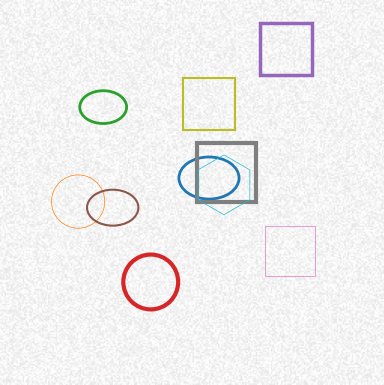[{"shape": "oval", "thickness": 2, "radius": 0.39, "center": [0.543, 0.538]}, {"shape": "circle", "thickness": 0.5, "radius": 0.35, "center": [0.203, 0.476]}, {"shape": "oval", "thickness": 2, "radius": 0.3, "center": [0.268, 0.722]}, {"shape": "circle", "thickness": 3, "radius": 0.36, "center": [0.392, 0.268]}, {"shape": "square", "thickness": 2.5, "radius": 0.34, "center": [0.742, 0.874]}, {"shape": "oval", "thickness": 1.5, "radius": 0.33, "center": [0.293, 0.461]}, {"shape": "square", "thickness": 0.5, "radius": 0.32, "center": [0.754, 0.348]}, {"shape": "square", "thickness": 3, "radius": 0.38, "center": [0.589, 0.553]}, {"shape": "square", "thickness": 1.5, "radius": 0.34, "center": [0.543, 0.73]}, {"shape": "hexagon", "thickness": 0.5, "radius": 0.39, "center": [0.582, 0.52]}]